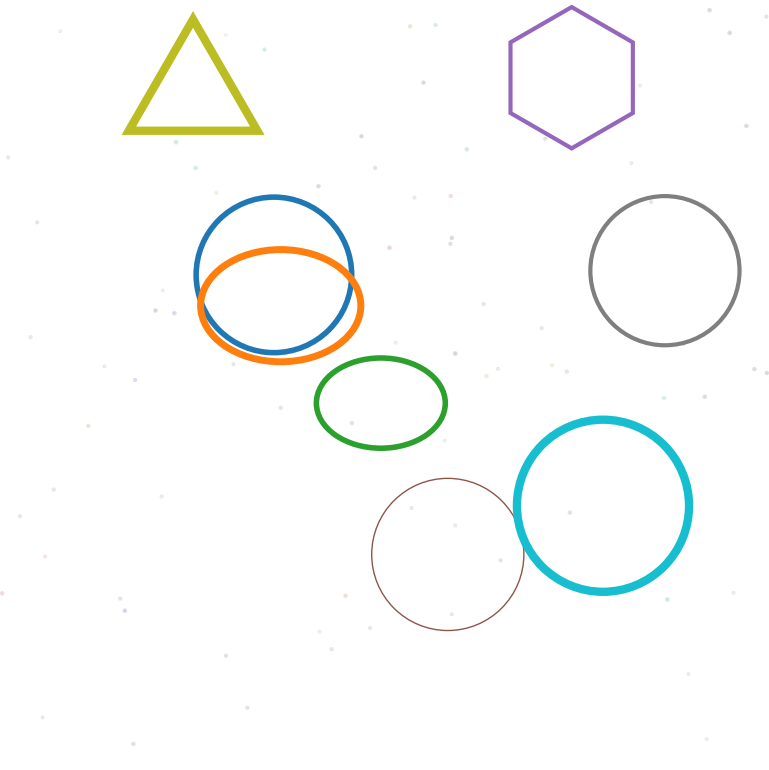[{"shape": "circle", "thickness": 2, "radius": 0.51, "center": [0.356, 0.643]}, {"shape": "oval", "thickness": 2.5, "radius": 0.52, "center": [0.365, 0.603]}, {"shape": "oval", "thickness": 2, "radius": 0.42, "center": [0.495, 0.476]}, {"shape": "hexagon", "thickness": 1.5, "radius": 0.46, "center": [0.742, 0.899]}, {"shape": "circle", "thickness": 0.5, "radius": 0.49, "center": [0.582, 0.28]}, {"shape": "circle", "thickness": 1.5, "radius": 0.48, "center": [0.864, 0.648]}, {"shape": "triangle", "thickness": 3, "radius": 0.48, "center": [0.251, 0.878]}, {"shape": "circle", "thickness": 3, "radius": 0.56, "center": [0.783, 0.343]}]